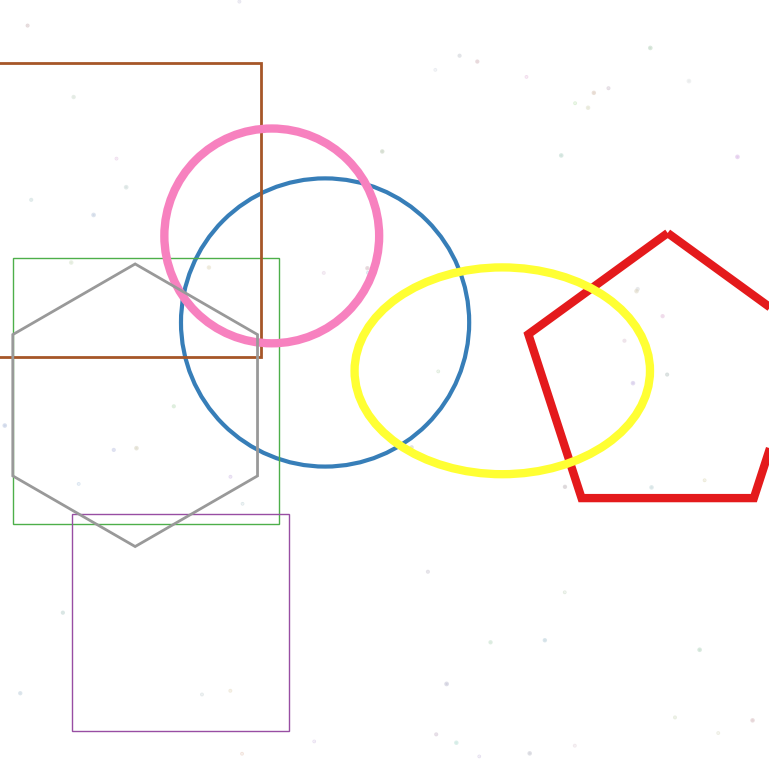[{"shape": "pentagon", "thickness": 3, "radius": 0.95, "center": [0.867, 0.507]}, {"shape": "circle", "thickness": 1.5, "radius": 0.94, "center": [0.422, 0.581]}, {"shape": "square", "thickness": 0.5, "radius": 0.86, "center": [0.189, 0.493]}, {"shape": "square", "thickness": 0.5, "radius": 0.7, "center": [0.234, 0.191]}, {"shape": "oval", "thickness": 3, "radius": 0.96, "center": [0.652, 0.518]}, {"shape": "square", "thickness": 1, "radius": 0.95, "center": [0.147, 0.727]}, {"shape": "circle", "thickness": 3, "radius": 0.7, "center": [0.353, 0.694]}, {"shape": "hexagon", "thickness": 1, "radius": 0.92, "center": [0.176, 0.474]}]